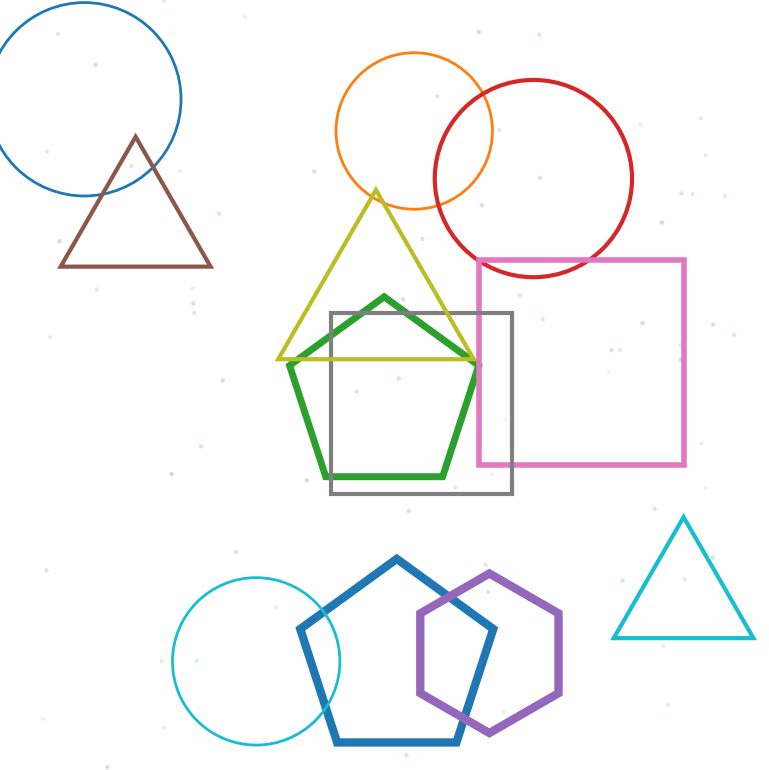[{"shape": "pentagon", "thickness": 3, "radius": 0.66, "center": [0.515, 0.142]}, {"shape": "circle", "thickness": 1, "radius": 0.63, "center": [0.11, 0.871]}, {"shape": "circle", "thickness": 1, "radius": 0.51, "center": [0.538, 0.83]}, {"shape": "pentagon", "thickness": 2.5, "radius": 0.65, "center": [0.499, 0.485]}, {"shape": "circle", "thickness": 1.5, "radius": 0.64, "center": [0.693, 0.768]}, {"shape": "hexagon", "thickness": 3, "radius": 0.52, "center": [0.636, 0.152]}, {"shape": "triangle", "thickness": 1.5, "radius": 0.56, "center": [0.176, 0.71]}, {"shape": "square", "thickness": 2, "radius": 0.67, "center": [0.756, 0.529]}, {"shape": "square", "thickness": 1.5, "radius": 0.59, "center": [0.548, 0.476]}, {"shape": "triangle", "thickness": 1.5, "radius": 0.73, "center": [0.488, 0.607]}, {"shape": "circle", "thickness": 1, "radius": 0.54, "center": [0.333, 0.141]}, {"shape": "triangle", "thickness": 1.5, "radius": 0.52, "center": [0.888, 0.224]}]